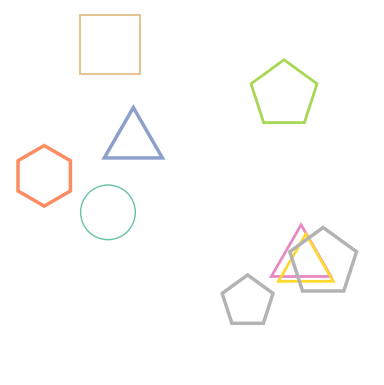[{"shape": "circle", "thickness": 1, "radius": 0.36, "center": [0.28, 0.448]}, {"shape": "hexagon", "thickness": 2.5, "radius": 0.39, "center": [0.115, 0.543]}, {"shape": "triangle", "thickness": 2.5, "radius": 0.44, "center": [0.346, 0.633]}, {"shape": "triangle", "thickness": 2, "radius": 0.45, "center": [0.782, 0.327]}, {"shape": "pentagon", "thickness": 2, "radius": 0.45, "center": [0.738, 0.755]}, {"shape": "triangle", "thickness": 2, "radius": 0.41, "center": [0.794, 0.31]}, {"shape": "square", "thickness": 1.5, "radius": 0.39, "center": [0.285, 0.884]}, {"shape": "pentagon", "thickness": 2.5, "radius": 0.46, "center": [0.839, 0.318]}, {"shape": "pentagon", "thickness": 2.5, "radius": 0.35, "center": [0.643, 0.216]}]